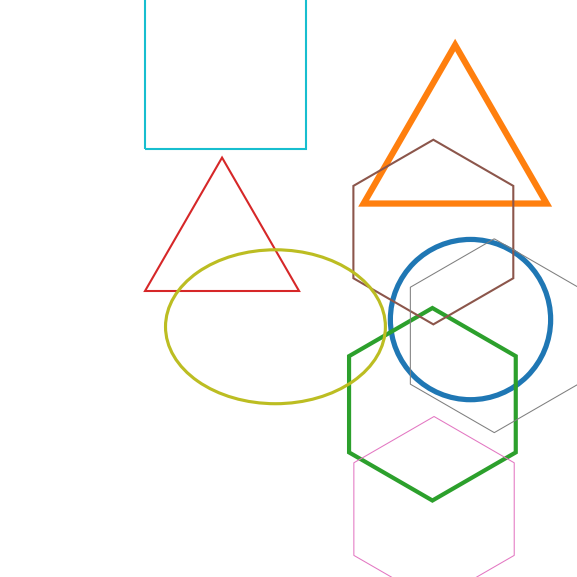[{"shape": "circle", "thickness": 2.5, "radius": 0.69, "center": [0.815, 0.446]}, {"shape": "triangle", "thickness": 3, "radius": 0.92, "center": [0.788, 0.738]}, {"shape": "hexagon", "thickness": 2, "radius": 0.83, "center": [0.749, 0.299]}, {"shape": "triangle", "thickness": 1, "radius": 0.77, "center": [0.384, 0.572]}, {"shape": "hexagon", "thickness": 1, "radius": 0.8, "center": [0.75, 0.597]}, {"shape": "hexagon", "thickness": 0.5, "radius": 0.8, "center": [0.752, 0.118]}, {"shape": "hexagon", "thickness": 0.5, "radius": 0.84, "center": [0.856, 0.418]}, {"shape": "oval", "thickness": 1.5, "radius": 0.95, "center": [0.477, 0.433]}, {"shape": "square", "thickness": 1, "radius": 0.7, "center": [0.391, 0.881]}]